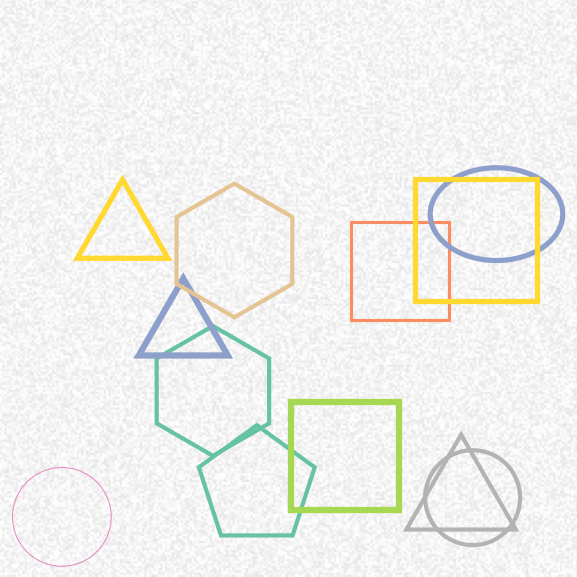[{"shape": "pentagon", "thickness": 2, "radius": 0.53, "center": [0.445, 0.157]}, {"shape": "hexagon", "thickness": 2, "radius": 0.56, "center": [0.369, 0.322]}, {"shape": "square", "thickness": 1.5, "radius": 0.42, "center": [0.693, 0.53]}, {"shape": "oval", "thickness": 2.5, "radius": 0.57, "center": [0.86, 0.628]}, {"shape": "triangle", "thickness": 3, "radius": 0.45, "center": [0.317, 0.428]}, {"shape": "circle", "thickness": 0.5, "radius": 0.43, "center": [0.107, 0.104]}, {"shape": "square", "thickness": 3, "radius": 0.47, "center": [0.597, 0.209]}, {"shape": "triangle", "thickness": 2.5, "radius": 0.45, "center": [0.212, 0.597]}, {"shape": "square", "thickness": 2.5, "radius": 0.53, "center": [0.824, 0.583]}, {"shape": "hexagon", "thickness": 2, "radius": 0.58, "center": [0.406, 0.565]}, {"shape": "circle", "thickness": 2, "radius": 0.41, "center": [0.818, 0.137]}, {"shape": "triangle", "thickness": 2, "radius": 0.55, "center": [0.798, 0.137]}]